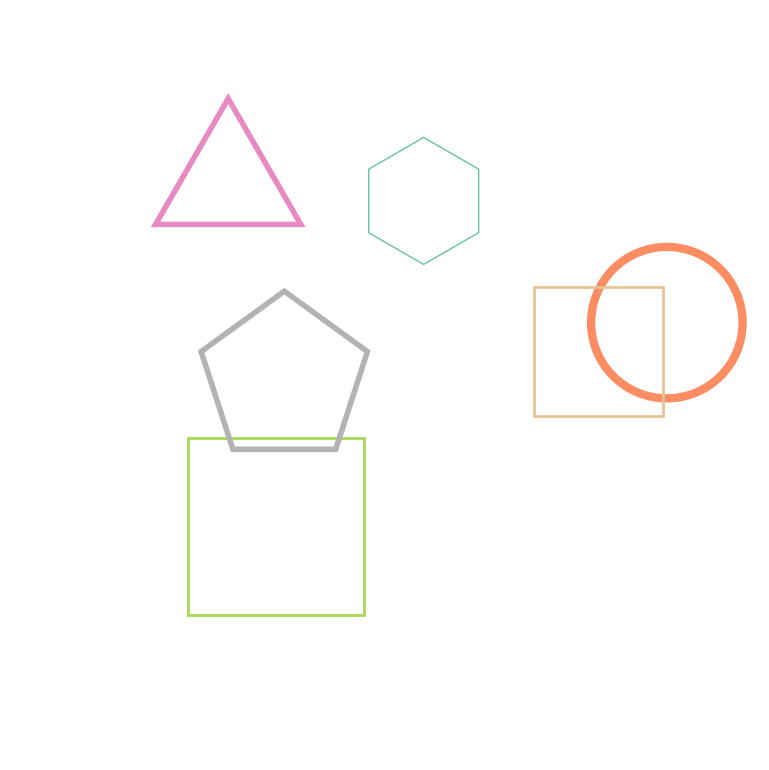[{"shape": "hexagon", "thickness": 0.5, "radius": 0.41, "center": [0.55, 0.739]}, {"shape": "circle", "thickness": 3, "radius": 0.49, "center": [0.866, 0.581]}, {"shape": "triangle", "thickness": 2, "radius": 0.54, "center": [0.296, 0.763]}, {"shape": "square", "thickness": 1, "radius": 0.57, "center": [0.358, 0.316]}, {"shape": "square", "thickness": 1, "radius": 0.42, "center": [0.777, 0.543]}, {"shape": "pentagon", "thickness": 2, "radius": 0.57, "center": [0.369, 0.508]}]